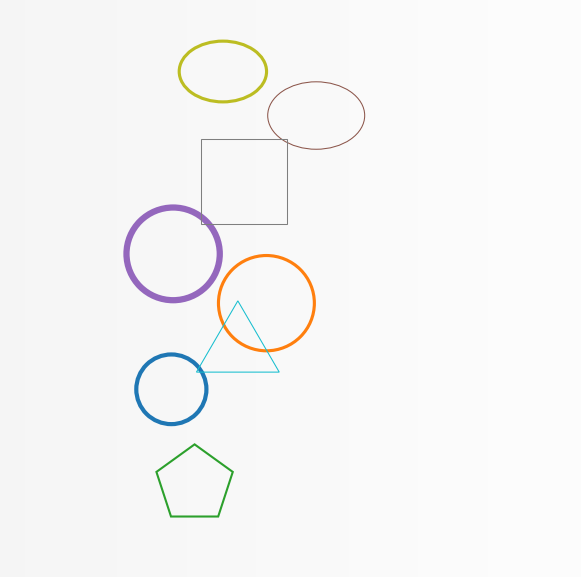[{"shape": "circle", "thickness": 2, "radius": 0.3, "center": [0.295, 0.325]}, {"shape": "circle", "thickness": 1.5, "radius": 0.41, "center": [0.458, 0.474]}, {"shape": "pentagon", "thickness": 1, "radius": 0.35, "center": [0.335, 0.161]}, {"shape": "circle", "thickness": 3, "radius": 0.4, "center": [0.298, 0.56]}, {"shape": "oval", "thickness": 0.5, "radius": 0.42, "center": [0.544, 0.799]}, {"shape": "square", "thickness": 0.5, "radius": 0.37, "center": [0.42, 0.685]}, {"shape": "oval", "thickness": 1.5, "radius": 0.38, "center": [0.383, 0.875]}, {"shape": "triangle", "thickness": 0.5, "radius": 0.41, "center": [0.409, 0.396]}]